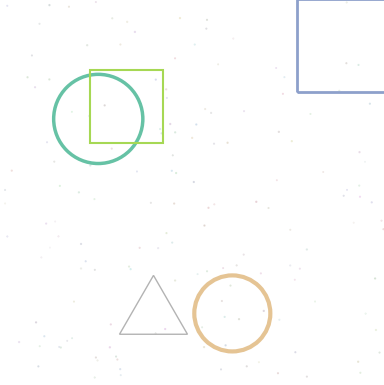[{"shape": "circle", "thickness": 2.5, "radius": 0.58, "center": [0.255, 0.691]}, {"shape": "square", "thickness": 2, "radius": 0.6, "center": [0.891, 0.882]}, {"shape": "square", "thickness": 1.5, "radius": 0.47, "center": [0.328, 0.724]}, {"shape": "circle", "thickness": 3, "radius": 0.49, "center": [0.603, 0.186]}, {"shape": "triangle", "thickness": 1, "radius": 0.51, "center": [0.399, 0.183]}]